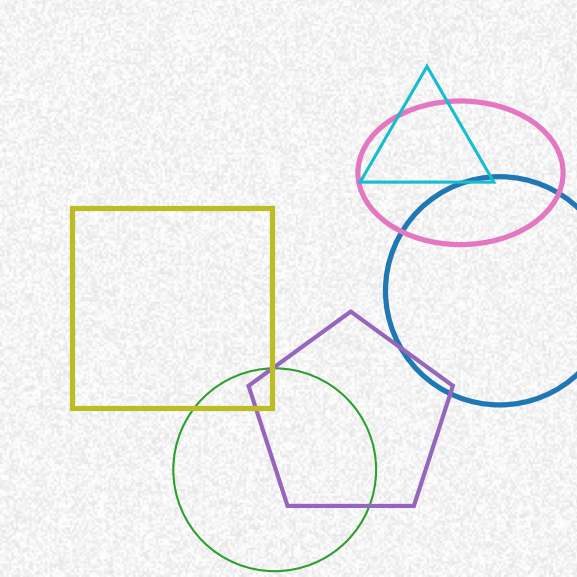[{"shape": "circle", "thickness": 2.5, "radius": 0.99, "center": [0.865, 0.496]}, {"shape": "circle", "thickness": 1, "radius": 0.88, "center": [0.476, 0.186]}, {"shape": "pentagon", "thickness": 2, "radius": 0.93, "center": [0.607, 0.274]}, {"shape": "oval", "thickness": 2.5, "radius": 0.89, "center": [0.797, 0.7]}, {"shape": "square", "thickness": 2.5, "radius": 0.86, "center": [0.298, 0.466]}, {"shape": "triangle", "thickness": 1.5, "radius": 0.67, "center": [0.739, 0.751]}]